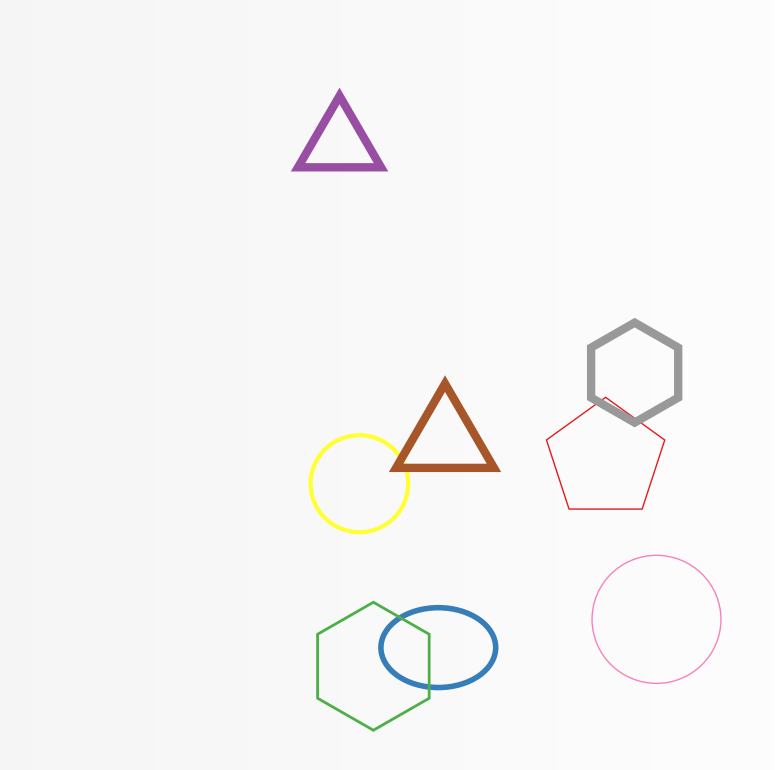[{"shape": "pentagon", "thickness": 0.5, "radius": 0.4, "center": [0.781, 0.404]}, {"shape": "oval", "thickness": 2, "radius": 0.37, "center": [0.566, 0.159]}, {"shape": "hexagon", "thickness": 1, "radius": 0.42, "center": [0.482, 0.135]}, {"shape": "triangle", "thickness": 3, "radius": 0.31, "center": [0.438, 0.814]}, {"shape": "circle", "thickness": 1.5, "radius": 0.31, "center": [0.464, 0.372]}, {"shape": "triangle", "thickness": 3, "radius": 0.36, "center": [0.574, 0.429]}, {"shape": "circle", "thickness": 0.5, "radius": 0.42, "center": [0.847, 0.196]}, {"shape": "hexagon", "thickness": 3, "radius": 0.32, "center": [0.819, 0.516]}]